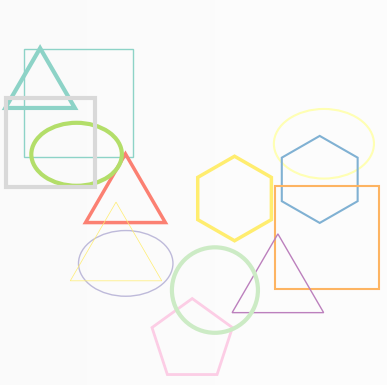[{"shape": "triangle", "thickness": 3, "radius": 0.52, "center": [0.104, 0.771]}, {"shape": "square", "thickness": 1, "radius": 0.7, "center": [0.202, 0.733]}, {"shape": "oval", "thickness": 1.5, "radius": 0.65, "center": [0.836, 0.627]}, {"shape": "oval", "thickness": 1, "radius": 0.61, "center": [0.324, 0.316]}, {"shape": "triangle", "thickness": 2.5, "radius": 0.59, "center": [0.324, 0.481]}, {"shape": "hexagon", "thickness": 1.5, "radius": 0.57, "center": [0.825, 0.534]}, {"shape": "square", "thickness": 1.5, "radius": 0.67, "center": [0.844, 0.384]}, {"shape": "oval", "thickness": 3, "radius": 0.58, "center": [0.198, 0.599]}, {"shape": "pentagon", "thickness": 2, "radius": 0.55, "center": [0.496, 0.115]}, {"shape": "square", "thickness": 3, "radius": 0.58, "center": [0.13, 0.631]}, {"shape": "triangle", "thickness": 1, "radius": 0.68, "center": [0.717, 0.256]}, {"shape": "circle", "thickness": 3, "radius": 0.55, "center": [0.555, 0.247]}, {"shape": "hexagon", "thickness": 2.5, "radius": 0.55, "center": [0.605, 0.484]}, {"shape": "triangle", "thickness": 0.5, "radius": 0.68, "center": [0.299, 0.339]}]